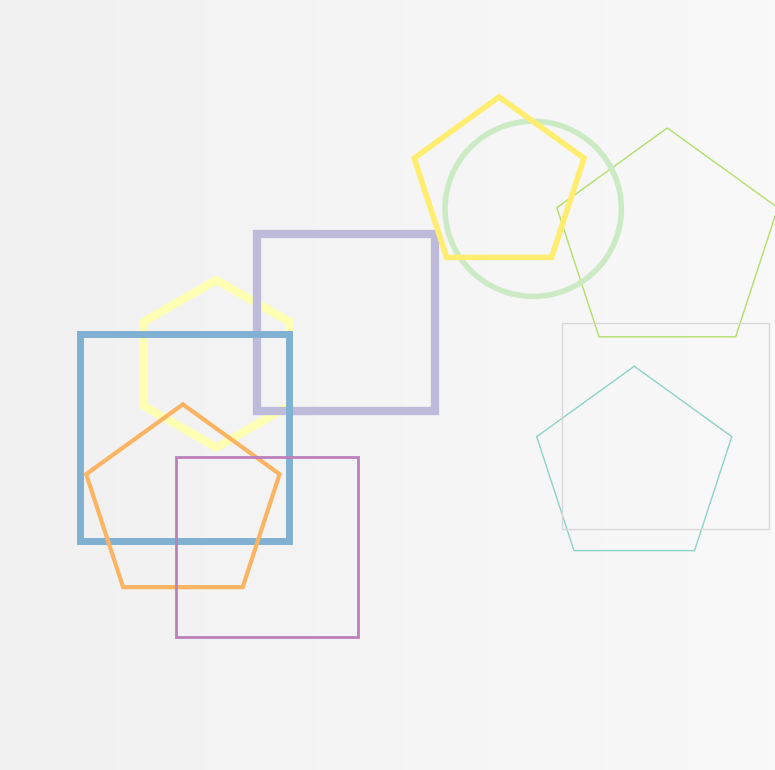[{"shape": "pentagon", "thickness": 0.5, "radius": 0.66, "center": [0.818, 0.392]}, {"shape": "hexagon", "thickness": 3, "radius": 0.54, "center": [0.279, 0.528]}, {"shape": "square", "thickness": 3, "radius": 0.58, "center": [0.446, 0.581]}, {"shape": "square", "thickness": 2.5, "radius": 0.67, "center": [0.237, 0.432]}, {"shape": "pentagon", "thickness": 1.5, "radius": 0.66, "center": [0.236, 0.344]}, {"shape": "pentagon", "thickness": 0.5, "radius": 0.75, "center": [0.861, 0.684]}, {"shape": "square", "thickness": 0.5, "radius": 0.67, "center": [0.859, 0.446]}, {"shape": "square", "thickness": 1, "radius": 0.59, "center": [0.344, 0.29]}, {"shape": "circle", "thickness": 2, "radius": 0.57, "center": [0.688, 0.729]}, {"shape": "pentagon", "thickness": 2, "radius": 0.58, "center": [0.644, 0.759]}]